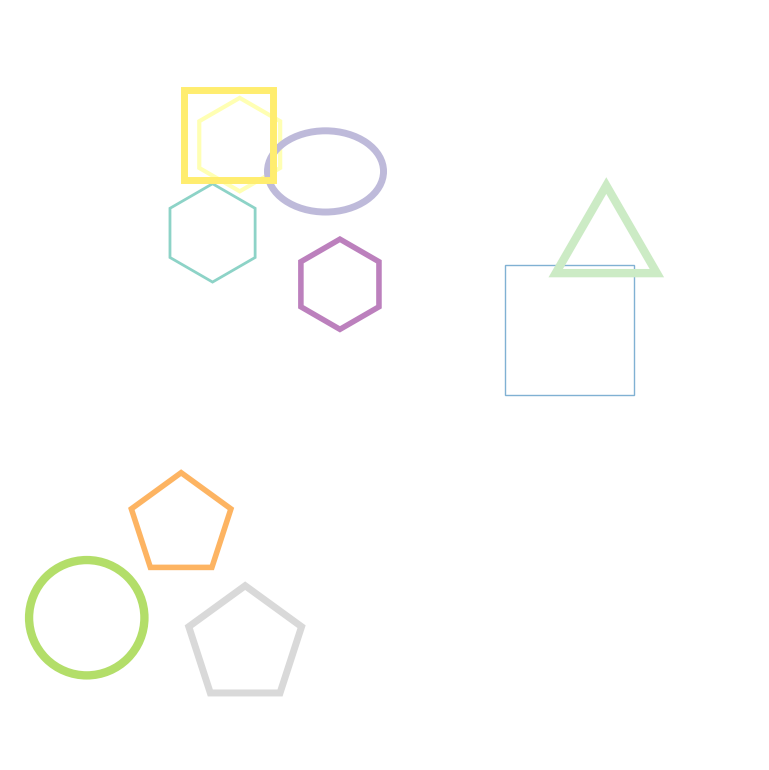[{"shape": "hexagon", "thickness": 1, "radius": 0.32, "center": [0.276, 0.698]}, {"shape": "hexagon", "thickness": 1.5, "radius": 0.3, "center": [0.311, 0.812]}, {"shape": "oval", "thickness": 2.5, "radius": 0.38, "center": [0.423, 0.777]}, {"shape": "square", "thickness": 0.5, "radius": 0.42, "center": [0.74, 0.571]}, {"shape": "pentagon", "thickness": 2, "radius": 0.34, "center": [0.235, 0.318]}, {"shape": "circle", "thickness": 3, "radius": 0.37, "center": [0.113, 0.198]}, {"shape": "pentagon", "thickness": 2.5, "radius": 0.39, "center": [0.318, 0.162]}, {"shape": "hexagon", "thickness": 2, "radius": 0.29, "center": [0.441, 0.631]}, {"shape": "triangle", "thickness": 3, "radius": 0.38, "center": [0.787, 0.683]}, {"shape": "square", "thickness": 2.5, "radius": 0.29, "center": [0.297, 0.824]}]